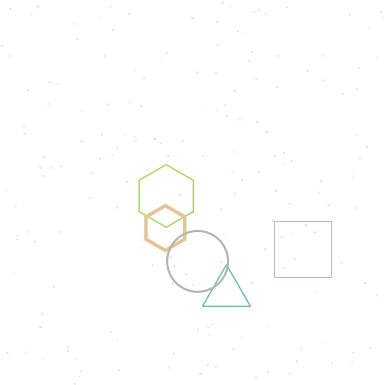[{"shape": "triangle", "thickness": 1, "radius": 0.36, "center": [0.588, 0.24]}, {"shape": "square", "thickness": 0.5, "radius": 0.37, "center": [0.786, 0.353]}, {"shape": "hexagon", "thickness": 1, "radius": 0.41, "center": [0.432, 0.491]}, {"shape": "hexagon", "thickness": 2.5, "radius": 0.29, "center": [0.429, 0.408]}, {"shape": "circle", "thickness": 1.5, "radius": 0.4, "center": [0.513, 0.321]}]